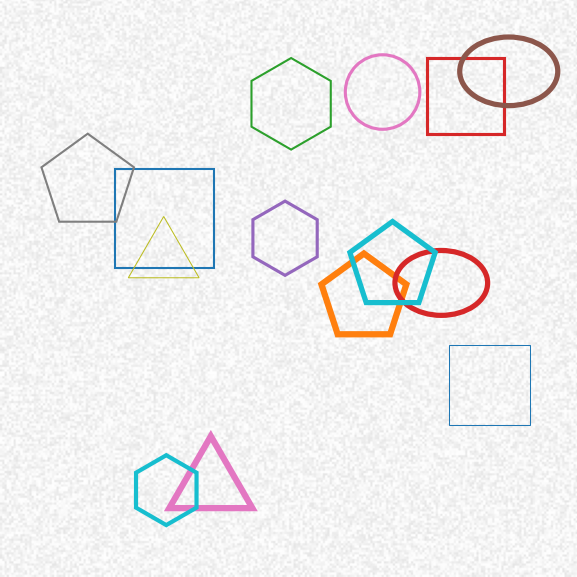[{"shape": "square", "thickness": 0.5, "radius": 0.35, "center": [0.847, 0.333]}, {"shape": "square", "thickness": 1, "radius": 0.43, "center": [0.286, 0.621]}, {"shape": "pentagon", "thickness": 3, "radius": 0.39, "center": [0.63, 0.483]}, {"shape": "hexagon", "thickness": 1, "radius": 0.4, "center": [0.504, 0.819]}, {"shape": "square", "thickness": 1.5, "radius": 0.33, "center": [0.806, 0.833]}, {"shape": "oval", "thickness": 2.5, "radius": 0.4, "center": [0.764, 0.509]}, {"shape": "hexagon", "thickness": 1.5, "radius": 0.32, "center": [0.494, 0.587]}, {"shape": "oval", "thickness": 2.5, "radius": 0.42, "center": [0.881, 0.876]}, {"shape": "circle", "thickness": 1.5, "radius": 0.32, "center": [0.662, 0.84]}, {"shape": "triangle", "thickness": 3, "radius": 0.42, "center": [0.365, 0.161]}, {"shape": "pentagon", "thickness": 1, "radius": 0.42, "center": [0.152, 0.683]}, {"shape": "triangle", "thickness": 0.5, "radius": 0.35, "center": [0.283, 0.554]}, {"shape": "hexagon", "thickness": 2, "radius": 0.3, "center": [0.288, 0.15]}, {"shape": "pentagon", "thickness": 2.5, "radius": 0.39, "center": [0.68, 0.538]}]